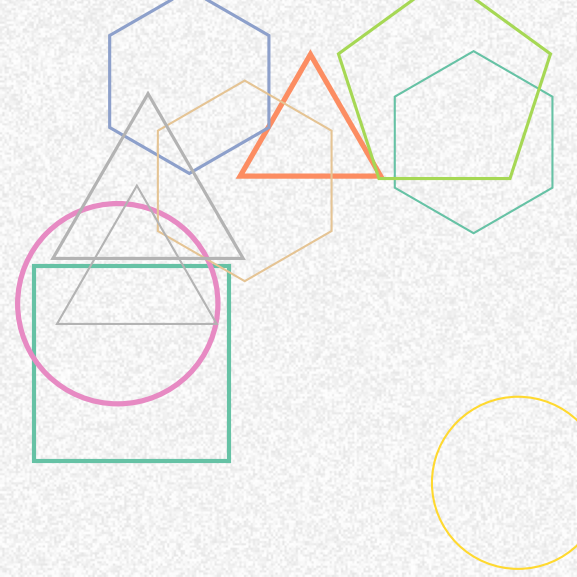[{"shape": "square", "thickness": 2, "radius": 0.84, "center": [0.228, 0.369]}, {"shape": "hexagon", "thickness": 1, "radius": 0.79, "center": [0.82, 0.753]}, {"shape": "triangle", "thickness": 2.5, "radius": 0.7, "center": [0.538, 0.764]}, {"shape": "hexagon", "thickness": 1.5, "radius": 0.8, "center": [0.328, 0.858]}, {"shape": "circle", "thickness": 2.5, "radius": 0.87, "center": [0.204, 0.473]}, {"shape": "pentagon", "thickness": 1.5, "radius": 0.97, "center": [0.77, 0.846]}, {"shape": "circle", "thickness": 1, "radius": 0.75, "center": [0.897, 0.163]}, {"shape": "hexagon", "thickness": 1, "radius": 0.87, "center": [0.424, 0.686]}, {"shape": "triangle", "thickness": 1.5, "radius": 0.95, "center": [0.256, 0.647]}, {"shape": "triangle", "thickness": 1, "radius": 0.8, "center": [0.237, 0.518]}]